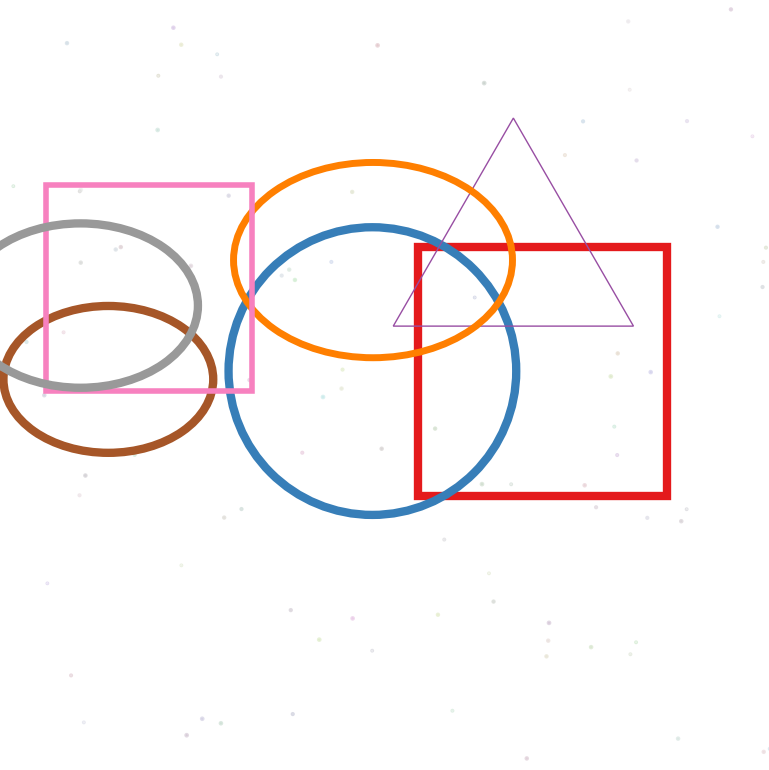[{"shape": "square", "thickness": 3, "radius": 0.81, "center": [0.705, 0.518]}, {"shape": "circle", "thickness": 3, "radius": 0.93, "center": [0.484, 0.518]}, {"shape": "triangle", "thickness": 0.5, "radius": 0.9, "center": [0.667, 0.667]}, {"shape": "oval", "thickness": 2.5, "radius": 0.91, "center": [0.484, 0.662]}, {"shape": "oval", "thickness": 3, "radius": 0.68, "center": [0.141, 0.507]}, {"shape": "square", "thickness": 2, "radius": 0.67, "center": [0.194, 0.626]}, {"shape": "oval", "thickness": 3, "radius": 0.76, "center": [0.105, 0.603]}]